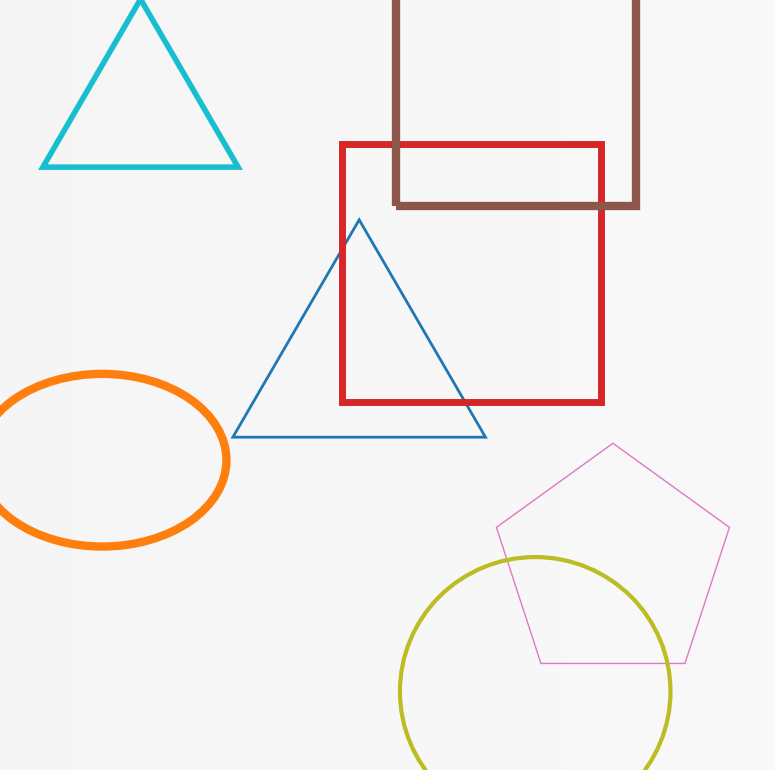[{"shape": "triangle", "thickness": 1, "radius": 0.94, "center": [0.463, 0.526]}, {"shape": "oval", "thickness": 3, "radius": 0.8, "center": [0.132, 0.402]}, {"shape": "square", "thickness": 2.5, "radius": 0.84, "center": [0.608, 0.646]}, {"shape": "square", "thickness": 3, "radius": 0.78, "center": [0.665, 0.887]}, {"shape": "pentagon", "thickness": 0.5, "radius": 0.79, "center": [0.791, 0.266]}, {"shape": "circle", "thickness": 1.5, "radius": 0.87, "center": [0.691, 0.102]}, {"shape": "triangle", "thickness": 2, "radius": 0.73, "center": [0.181, 0.856]}]